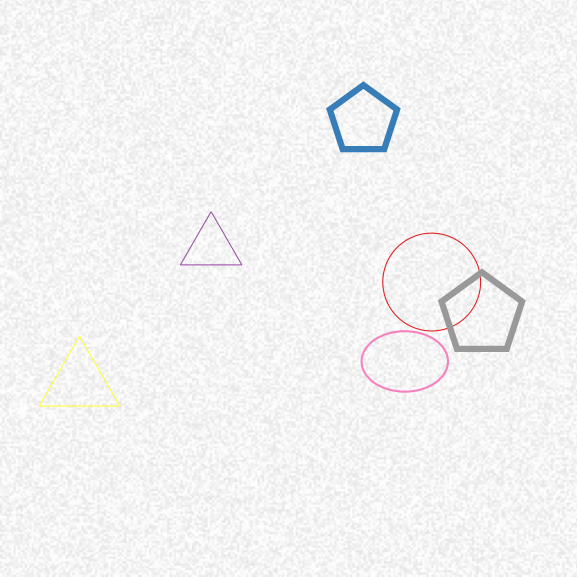[{"shape": "circle", "thickness": 0.5, "radius": 0.42, "center": [0.748, 0.511]}, {"shape": "pentagon", "thickness": 3, "radius": 0.31, "center": [0.629, 0.79]}, {"shape": "triangle", "thickness": 0.5, "radius": 0.31, "center": [0.366, 0.571]}, {"shape": "triangle", "thickness": 0.5, "radius": 0.4, "center": [0.138, 0.336]}, {"shape": "oval", "thickness": 1, "radius": 0.37, "center": [0.701, 0.373]}, {"shape": "pentagon", "thickness": 3, "radius": 0.37, "center": [0.834, 0.454]}]